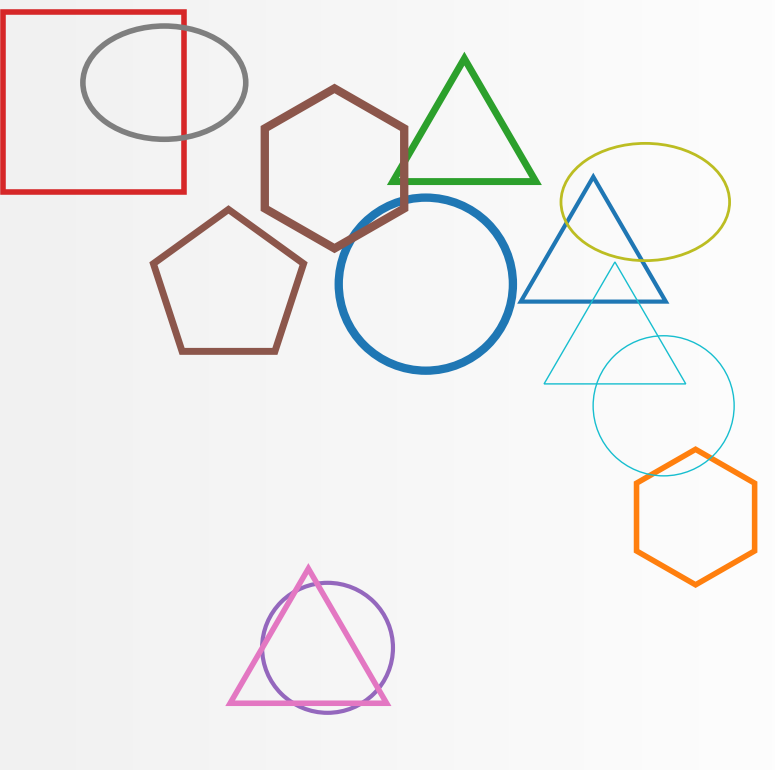[{"shape": "triangle", "thickness": 1.5, "radius": 0.54, "center": [0.766, 0.662]}, {"shape": "circle", "thickness": 3, "radius": 0.56, "center": [0.549, 0.631]}, {"shape": "hexagon", "thickness": 2, "radius": 0.44, "center": [0.898, 0.328]}, {"shape": "triangle", "thickness": 2.5, "radius": 0.53, "center": [0.599, 0.817]}, {"shape": "square", "thickness": 2, "radius": 0.59, "center": [0.12, 0.868]}, {"shape": "circle", "thickness": 1.5, "radius": 0.42, "center": [0.423, 0.159]}, {"shape": "hexagon", "thickness": 3, "radius": 0.52, "center": [0.432, 0.781]}, {"shape": "pentagon", "thickness": 2.5, "radius": 0.51, "center": [0.295, 0.626]}, {"shape": "triangle", "thickness": 2, "radius": 0.58, "center": [0.398, 0.145]}, {"shape": "oval", "thickness": 2, "radius": 0.53, "center": [0.212, 0.893]}, {"shape": "oval", "thickness": 1, "radius": 0.54, "center": [0.833, 0.738]}, {"shape": "triangle", "thickness": 0.5, "radius": 0.53, "center": [0.793, 0.554]}, {"shape": "circle", "thickness": 0.5, "radius": 0.45, "center": [0.856, 0.473]}]